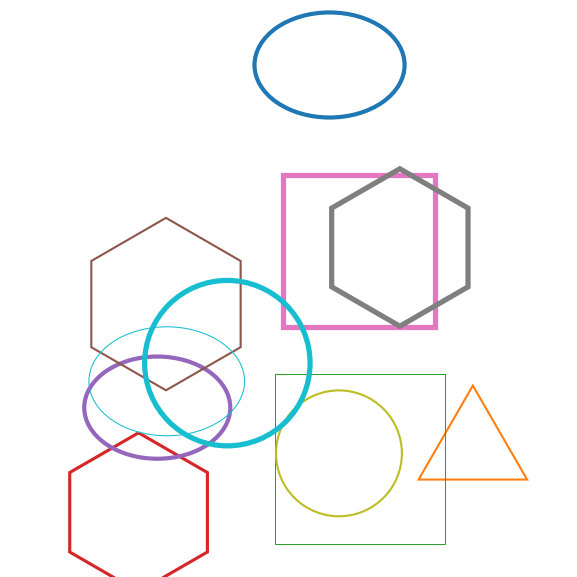[{"shape": "oval", "thickness": 2, "radius": 0.65, "center": [0.571, 0.887]}, {"shape": "triangle", "thickness": 1, "radius": 0.54, "center": [0.819, 0.223]}, {"shape": "square", "thickness": 0.5, "radius": 0.74, "center": [0.624, 0.205]}, {"shape": "hexagon", "thickness": 1.5, "radius": 0.69, "center": [0.24, 0.112]}, {"shape": "oval", "thickness": 2, "radius": 0.63, "center": [0.272, 0.293]}, {"shape": "hexagon", "thickness": 1, "radius": 0.75, "center": [0.287, 0.473]}, {"shape": "square", "thickness": 2.5, "radius": 0.66, "center": [0.622, 0.564]}, {"shape": "hexagon", "thickness": 2.5, "radius": 0.68, "center": [0.692, 0.571]}, {"shape": "circle", "thickness": 1, "radius": 0.54, "center": [0.587, 0.214]}, {"shape": "circle", "thickness": 2.5, "radius": 0.72, "center": [0.394, 0.37]}, {"shape": "oval", "thickness": 0.5, "radius": 0.67, "center": [0.289, 0.339]}]